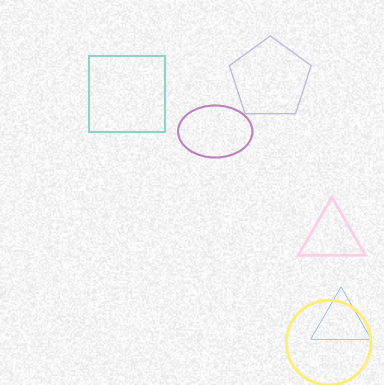[{"shape": "square", "thickness": 1.5, "radius": 0.49, "center": [0.33, 0.756]}, {"shape": "pentagon", "thickness": 1, "radius": 0.56, "center": [0.702, 0.795]}, {"shape": "triangle", "thickness": 0.5, "radius": 0.46, "center": [0.886, 0.164]}, {"shape": "triangle", "thickness": 2, "radius": 0.5, "center": [0.862, 0.387]}, {"shape": "oval", "thickness": 1.5, "radius": 0.48, "center": [0.559, 0.658]}, {"shape": "circle", "thickness": 2, "radius": 0.55, "center": [0.854, 0.11]}]